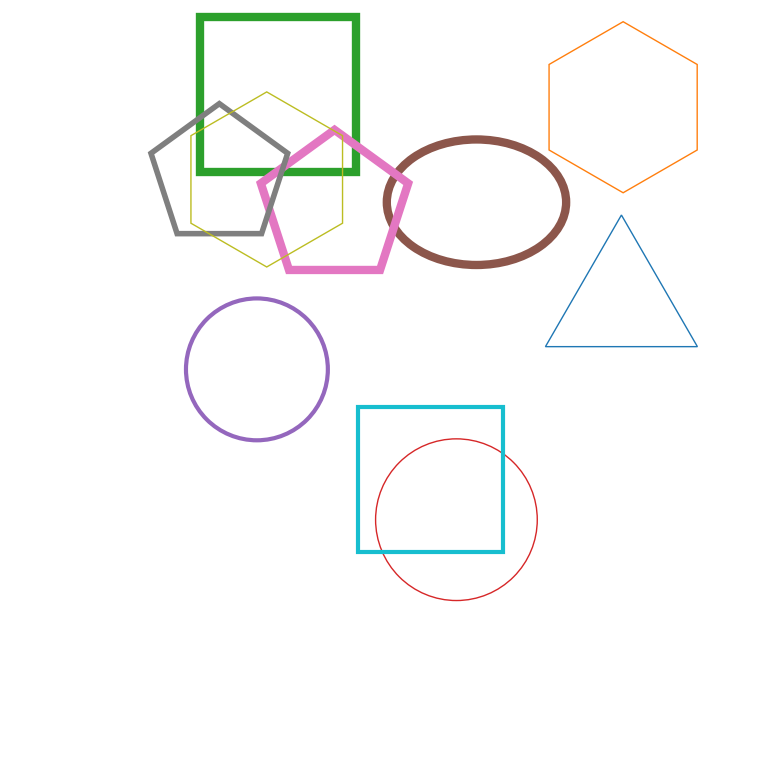[{"shape": "triangle", "thickness": 0.5, "radius": 0.57, "center": [0.807, 0.607]}, {"shape": "hexagon", "thickness": 0.5, "radius": 0.56, "center": [0.809, 0.861]}, {"shape": "square", "thickness": 3, "radius": 0.51, "center": [0.361, 0.877]}, {"shape": "circle", "thickness": 0.5, "radius": 0.52, "center": [0.593, 0.325]}, {"shape": "circle", "thickness": 1.5, "radius": 0.46, "center": [0.334, 0.52]}, {"shape": "oval", "thickness": 3, "radius": 0.58, "center": [0.619, 0.737]}, {"shape": "pentagon", "thickness": 3, "radius": 0.5, "center": [0.434, 0.731]}, {"shape": "pentagon", "thickness": 2, "radius": 0.47, "center": [0.285, 0.772]}, {"shape": "hexagon", "thickness": 0.5, "radius": 0.57, "center": [0.346, 0.767]}, {"shape": "square", "thickness": 1.5, "radius": 0.47, "center": [0.559, 0.377]}]